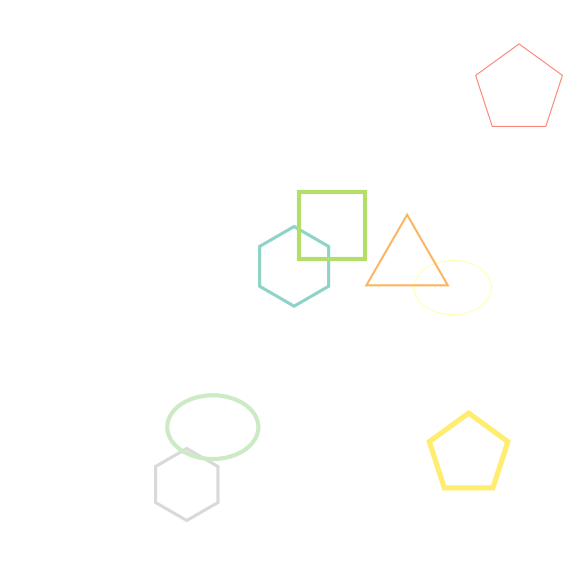[{"shape": "hexagon", "thickness": 1.5, "radius": 0.34, "center": [0.509, 0.538]}, {"shape": "oval", "thickness": 0.5, "radius": 0.33, "center": [0.784, 0.501]}, {"shape": "pentagon", "thickness": 0.5, "radius": 0.39, "center": [0.899, 0.844]}, {"shape": "triangle", "thickness": 1, "radius": 0.41, "center": [0.705, 0.546]}, {"shape": "square", "thickness": 2, "radius": 0.29, "center": [0.575, 0.609]}, {"shape": "hexagon", "thickness": 1.5, "radius": 0.31, "center": [0.323, 0.16]}, {"shape": "oval", "thickness": 2, "radius": 0.39, "center": [0.369, 0.259]}, {"shape": "pentagon", "thickness": 2.5, "radius": 0.36, "center": [0.811, 0.212]}]